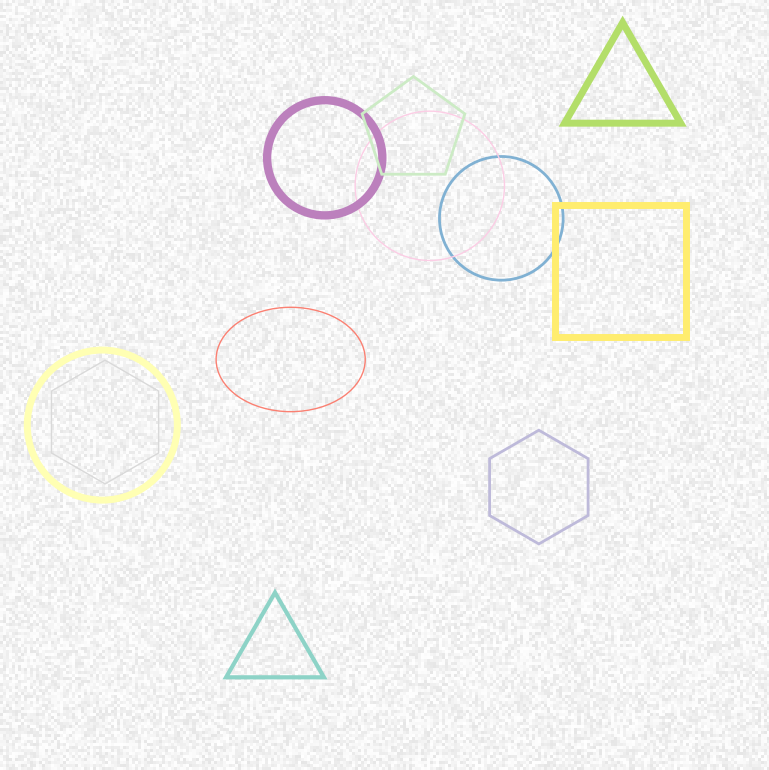[{"shape": "triangle", "thickness": 1.5, "radius": 0.37, "center": [0.357, 0.157]}, {"shape": "circle", "thickness": 2.5, "radius": 0.49, "center": [0.133, 0.448]}, {"shape": "hexagon", "thickness": 1, "radius": 0.37, "center": [0.7, 0.367]}, {"shape": "oval", "thickness": 0.5, "radius": 0.48, "center": [0.378, 0.533]}, {"shape": "circle", "thickness": 1, "radius": 0.4, "center": [0.651, 0.716]}, {"shape": "triangle", "thickness": 2.5, "radius": 0.44, "center": [0.809, 0.884]}, {"shape": "circle", "thickness": 0.5, "radius": 0.48, "center": [0.558, 0.759]}, {"shape": "hexagon", "thickness": 0.5, "radius": 0.4, "center": [0.136, 0.452]}, {"shape": "circle", "thickness": 3, "radius": 0.37, "center": [0.422, 0.795]}, {"shape": "pentagon", "thickness": 1, "radius": 0.35, "center": [0.537, 0.83]}, {"shape": "square", "thickness": 2.5, "radius": 0.43, "center": [0.806, 0.648]}]